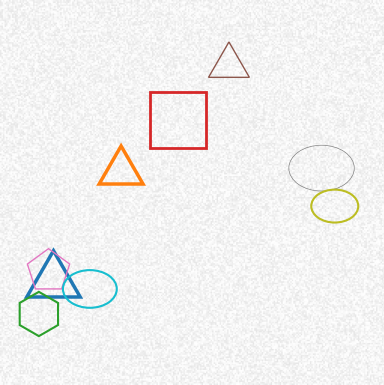[{"shape": "triangle", "thickness": 2.5, "radius": 0.4, "center": [0.139, 0.269]}, {"shape": "triangle", "thickness": 2.5, "radius": 0.33, "center": [0.315, 0.555]}, {"shape": "hexagon", "thickness": 1.5, "radius": 0.29, "center": [0.101, 0.184]}, {"shape": "square", "thickness": 2, "radius": 0.37, "center": [0.463, 0.688]}, {"shape": "triangle", "thickness": 1, "radius": 0.31, "center": [0.595, 0.83]}, {"shape": "pentagon", "thickness": 1, "radius": 0.29, "center": [0.126, 0.296]}, {"shape": "oval", "thickness": 0.5, "radius": 0.42, "center": [0.835, 0.563]}, {"shape": "oval", "thickness": 1.5, "radius": 0.31, "center": [0.87, 0.465]}, {"shape": "oval", "thickness": 1.5, "radius": 0.35, "center": [0.233, 0.249]}]